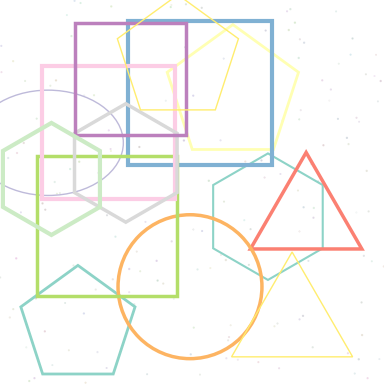[{"shape": "hexagon", "thickness": 1.5, "radius": 0.82, "center": [0.696, 0.437]}, {"shape": "pentagon", "thickness": 2, "radius": 0.78, "center": [0.202, 0.155]}, {"shape": "pentagon", "thickness": 2, "radius": 0.9, "center": [0.605, 0.757]}, {"shape": "oval", "thickness": 1, "radius": 0.98, "center": [0.125, 0.629]}, {"shape": "triangle", "thickness": 2.5, "radius": 0.84, "center": [0.795, 0.437]}, {"shape": "square", "thickness": 3, "radius": 0.94, "center": [0.519, 0.759]}, {"shape": "circle", "thickness": 2.5, "radius": 0.93, "center": [0.493, 0.255]}, {"shape": "square", "thickness": 2.5, "radius": 0.91, "center": [0.278, 0.413]}, {"shape": "square", "thickness": 3, "radius": 0.86, "center": [0.281, 0.656]}, {"shape": "hexagon", "thickness": 2.5, "radius": 0.77, "center": [0.327, 0.577]}, {"shape": "square", "thickness": 2.5, "radius": 0.72, "center": [0.338, 0.794]}, {"shape": "hexagon", "thickness": 3, "radius": 0.73, "center": [0.134, 0.535]}, {"shape": "pentagon", "thickness": 1, "radius": 0.83, "center": [0.462, 0.848]}, {"shape": "triangle", "thickness": 1, "radius": 0.91, "center": [0.759, 0.164]}]